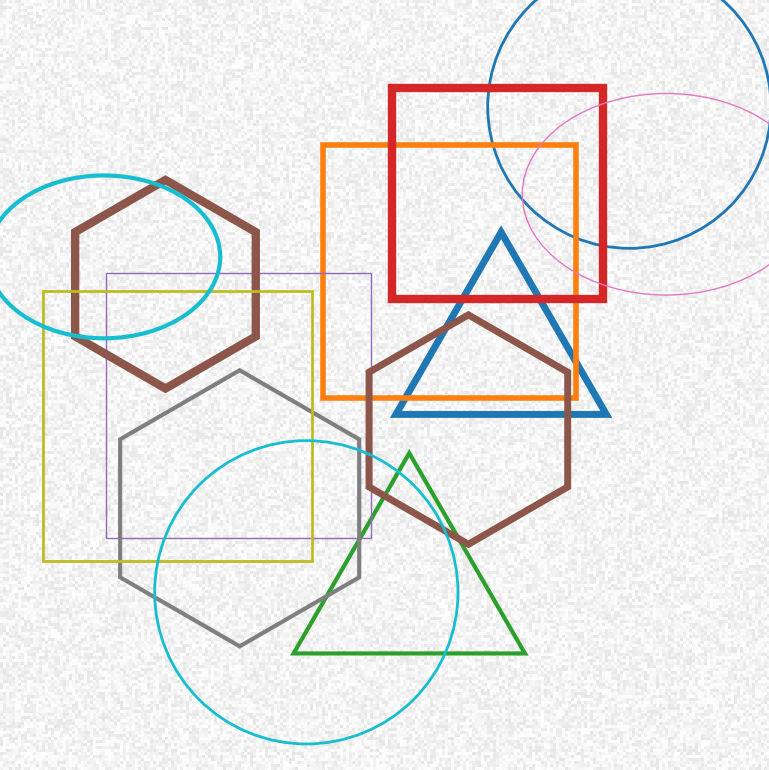[{"shape": "triangle", "thickness": 2.5, "radius": 0.79, "center": [0.651, 0.541]}, {"shape": "circle", "thickness": 1, "radius": 0.92, "center": [0.817, 0.861]}, {"shape": "square", "thickness": 2, "radius": 0.82, "center": [0.584, 0.647]}, {"shape": "triangle", "thickness": 1.5, "radius": 0.87, "center": [0.532, 0.238]}, {"shape": "square", "thickness": 3, "radius": 0.69, "center": [0.646, 0.749]}, {"shape": "square", "thickness": 0.5, "radius": 0.86, "center": [0.31, 0.474]}, {"shape": "hexagon", "thickness": 2.5, "radius": 0.74, "center": [0.608, 0.442]}, {"shape": "hexagon", "thickness": 3, "radius": 0.68, "center": [0.215, 0.631]}, {"shape": "oval", "thickness": 0.5, "radius": 0.93, "center": [0.865, 0.748]}, {"shape": "hexagon", "thickness": 1.5, "radius": 0.9, "center": [0.311, 0.34]}, {"shape": "square", "thickness": 1, "radius": 0.88, "center": [0.231, 0.447]}, {"shape": "oval", "thickness": 1.5, "radius": 0.76, "center": [0.135, 0.666]}, {"shape": "circle", "thickness": 1, "radius": 0.98, "center": [0.398, 0.231]}]